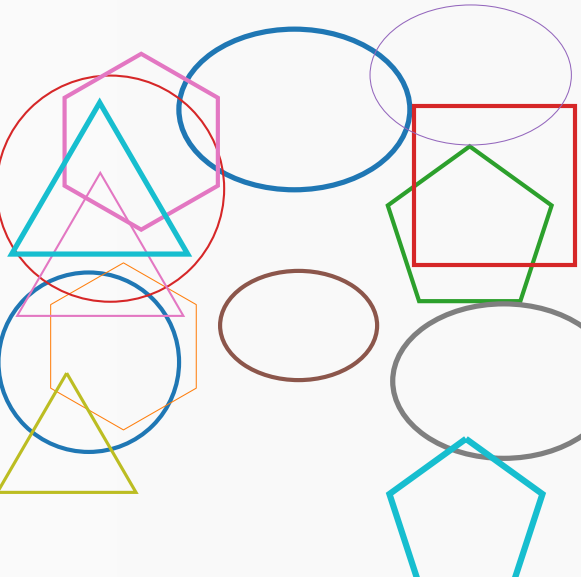[{"shape": "oval", "thickness": 2.5, "radius": 0.99, "center": [0.506, 0.81]}, {"shape": "circle", "thickness": 2, "radius": 0.78, "center": [0.153, 0.372]}, {"shape": "hexagon", "thickness": 0.5, "radius": 0.72, "center": [0.212, 0.399]}, {"shape": "pentagon", "thickness": 2, "radius": 0.74, "center": [0.808, 0.598]}, {"shape": "circle", "thickness": 1, "radius": 0.98, "center": [0.19, 0.672]}, {"shape": "square", "thickness": 2, "radius": 0.69, "center": [0.851, 0.678]}, {"shape": "oval", "thickness": 0.5, "radius": 0.87, "center": [0.81, 0.869]}, {"shape": "oval", "thickness": 2, "radius": 0.68, "center": [0.514, 0.436]}, {"shape": "hexagon", "thickness": 2, "radius": 0.76, "center": [0.243, 0.754]}, {"shape": "triangle", "thickness": 1, "radius": 0.83, "center": [0.173, 0.535]}, {"shape": "oval", "thickness": 2.5, "radius": 0.96, "center": [0.867, 0.339]}, {"shape": "triangle", "thickness": 1.5, "radius": 0.69, "center": [0.115, 0.215]}, {"shape": "triangle", "thickness": 2.5, "radius": 0.87, "center": [0.171, 0.647]}, {"shape": "pentagon", "thickness": 3, "radius": 0.69, "center": [0.802, 0.101]}]